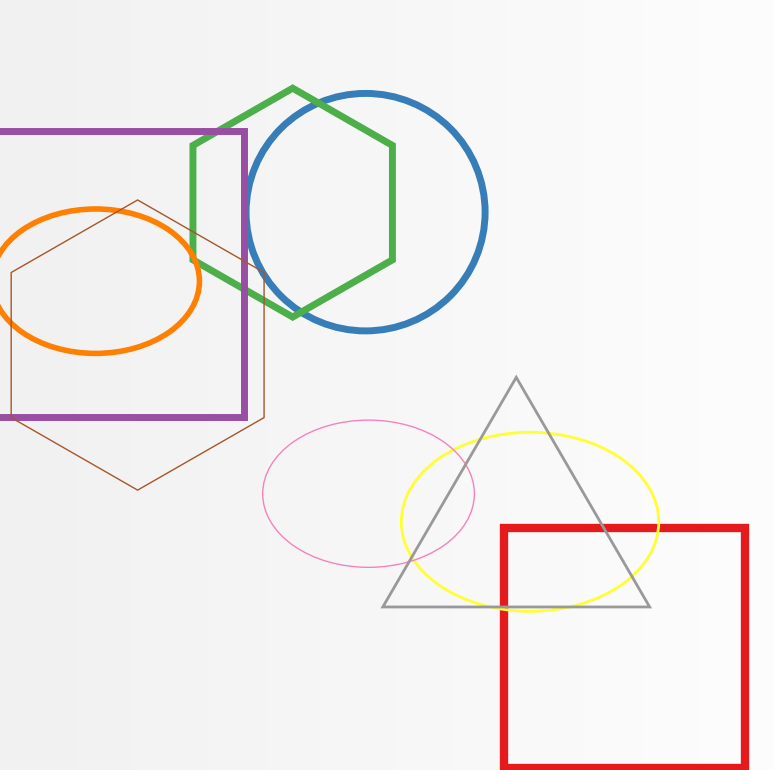[{"shape": "square", "thickness": 3, "radius": 0.78, "center": [0.806, 0.158]}, {"shape": "circle", "thickness": 2.5, "radius": 0.77, "center": [0.472, 0.724]}, {"shape": "hexagon", "thickness": 2.5, "radius": 0.74, "center": [0.378, 0.737]}, {"shape": "square", "thickness": 2.5, "radius": 0.93, "center": [0.128, 0.644]}, {"shape": "oval", "thickness": 2, "radius": 0.67, "center": [0.123, 0.635]}, {"shape": "oval", "thickness": 1, "radius": 0.83, "center": [0.684, 0.322]}, {"shape": "hexagon", "thickness": 0.5, "radius": 0.94, "center": [0.178, 0.552]}, {"shape": "oval", "thickness": 0.5, "radius": 0.68, "center": [0.476, 0.359]}, {"shape": "triangle", "thickness": 1, "radius": 0.99, "center": [0.666, 0.311]}]